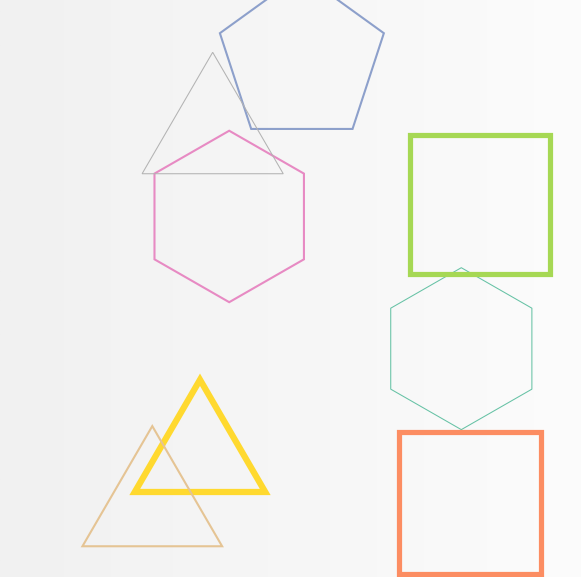[{"shape": "hexagon", "thickness": 0.5, "radius": 0.7, "center": [0.794, 0.395]}, {"shape": "square", "thickness": 2.5, "radius": 0.61, "center": [0.809, 0.128]}, {"shape": "pentagon", "thickness": 1, "radius": 0.74, "center": [0.519, 0.896]}, {"shape": "hexagon", "thickness": 1, "radius": 0.74, "center": [0.394, 0.624]}, {"shape": "square", "thickness": 2.5, "radius": 0.6, "center": [0.826, 0.645]}, {"shape": "triangle", "thickness": 3, "radius": 0.65, "center": [0.344, 0.212]}, {"shape": "triangle", "thickness": 1, "radius": 0.69, "center": [0.262, 0.123]}, {"shape": "triangle", "thickness": 0.5, "radius": 0.7, "center": [0.366, 0.768]}]